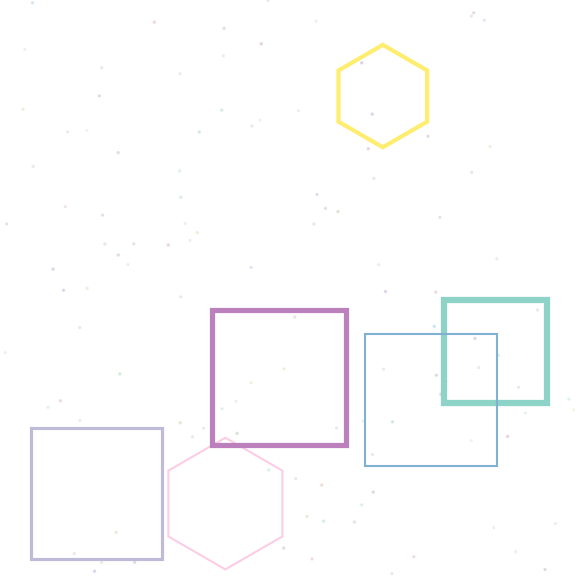[{"shape": "square", "thickness": 3, "radius": 0.44, "center": [0.858, 0.391]}, {"shape": "square", "thickness": 1.5, "radius": 0.57, "center": [0.167, 0.144]}, {"shape": "square", "thickness": 1, "radius": 0.57, "center": [0.746, 0.306]}, {"shape": "hexagon", "thickness": 1, "radius": 0.57, "center": [0.39, 0.127]}, {"shape": "square", "thickness": 2.5, "radius": 0.58, "center": [0.483, 0.346]}, {"shape": "hexagon", "thickness": 2, "radius": 0.44, "center": [0.663, 0.833]}]